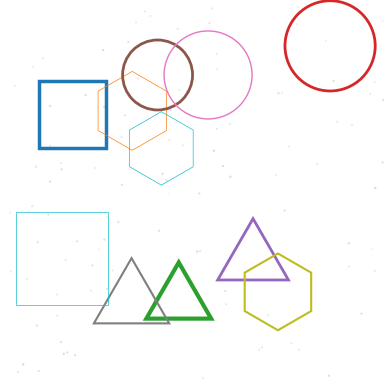[{"shape": "square", "thickness": 2.5, "radius": 0.44, "center": [0.189, 0.703]}, {"shape": "hexagon", "thickness": 0.5, "radius": 0.51, "center": [0.343, 0.712]}, {"shape": "triangle", "thickness": 3, "radius": 0.49, "center": [0.464, 0.221]}, {"shape": "circle", "thickness": 2, "radius": 0.59, "center": [0.857, 0.881]}, {"shape": "triangle", "thickness": 2, "radius": 0.53, "center": [0.657, 0.326]}, {"shape": "circle", "thickness": 2, "radius": 0.45, "center": [0.409, 0.805]}, {"shape": "circle", "thickness": 1, "radius": 0.57, "center": [0.54, 0.805]}, {"shape": "triangle", "thickness": 1.5, "radius": 0.56, "center": [0.342, 0.217]}, {"shape": "hexagon", "thickness": 1.5, "radius": 0.5, "center": [0.722, 0.242]}, {"shape": "hexagon", "thickness": 0.5, "radius": 0.48, "center": [0.419, 0.615]}, {"shape": "square", "thickness": 0.5, "radius": 0.6, "center": [0.16, 0.329]}]